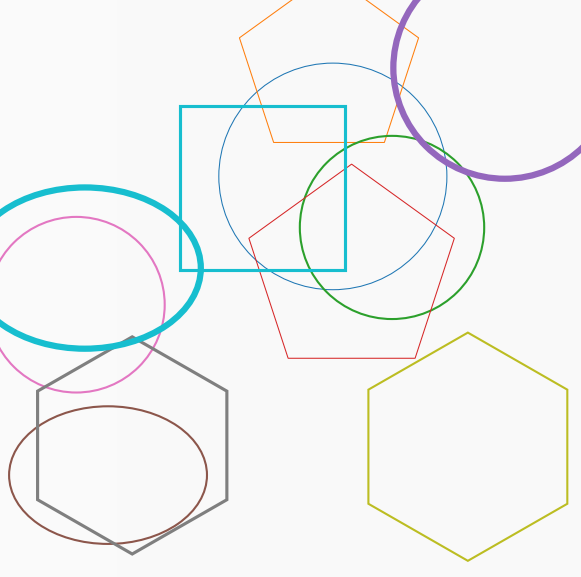[{"shape": "circle", "thickness": 0.5, "radius": 0.98, "center": [0.573, 0.694]}, {"shape": "pentagon", "thickness": 0.5, "radius": 0.81, "center": [0.566, 0.884]}, {"shape": "circle", "thickness": 1, "radius": 0.79, "center": [0.674, 0.605]}, {"shape": "pentagon", "thickness": 0.5, "radius": 0.93, "center": [0.605, 0.529]}, {"shape": "circle", "thickness": 3, "radius": 0.96, "center": [0.869, 0.882]}, {"shape": "oval", "thickness": 1, "radius": 0.85, "center": [0.186, 0.176]}, {"shape": "circle", "thickness": 1, "radius": 0.76, "center": [0.131, 0.472]}, {"shape": "hexagon", "thickness": 1.5, "radius": 0.94, "center": [0.227, 0.228]}, {"shape": "hexagon", "thickness": 1, "radius": 0.99, "center": [0.805, 0.226]}, {"shape": "oval", "thickness": 3, "radius": 1.0, "center": [0.146, 0.535]}, {"shape": "square", "thickness": 1.5, "radius": 0.71, "center": [0.451, 0.674]}]